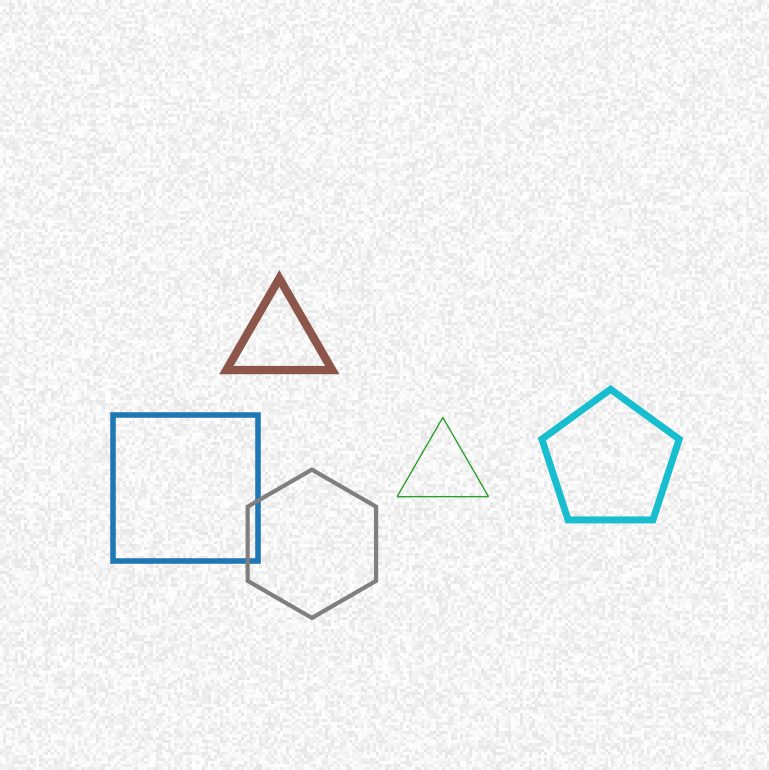[{"shape": "square", "thickness": 2, "radius": 0.47, "center": [0.241, 0.366]}, {"shape": "triangle", "thickness": 0.5, "radius": 0.34, "center": [0.575, 0.389]}, {"shape": "triangle", "thickness": 3, "radius": 0.4, "center": [0.363, 0.559]}, {"shape": "hexagon", "thickness": 1.5, "radius": 0.48, "center": [0.405, 0.294]}, {"shape": "pentagon", "thickness": 2.5, "radius": 0.47, "center": [0.793, 0.401]}]